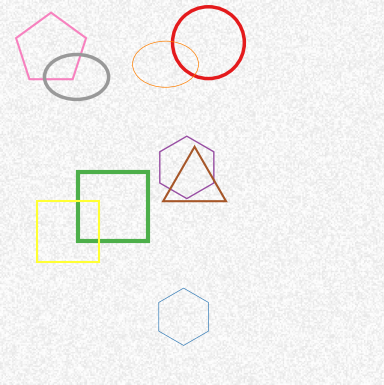[{"shape": "circle", "thickness": 2.5, "radius": 0.47, "center": [0.541, 0.889]}, {"shape": "hexagon", "thickness": 0.5, "radius": 0.37, "center": [0.477, 0.177]}, {"shape": "square", "thickness": 3, "radius": 0.45, "center": [0.294, 0.464]}, {"shape": "hexagon", "thickness": 1, "radius": 0.41, "center": [0.485, 0.565]}, {"shape": "oval", "thickness": 0.5, "radius": 0.43, "center": [0.43, 0.833]}, {"shape": "square", "thickness": 1.5, "radius": 0.4, "center": [0.177, 0.398]}, {"shape": "triangle", "thickness": 1.5, "radius": 0.47, "center": [0.505, 0.525]}, {"shape": "pentagon", "thickness": 1.5, "radius": 0.48, "center": [0.133, 0.872]}, {"shape": "oval", "thickness": 2.5, "radius": 0.42, "center": [0.199, 0.8]}]